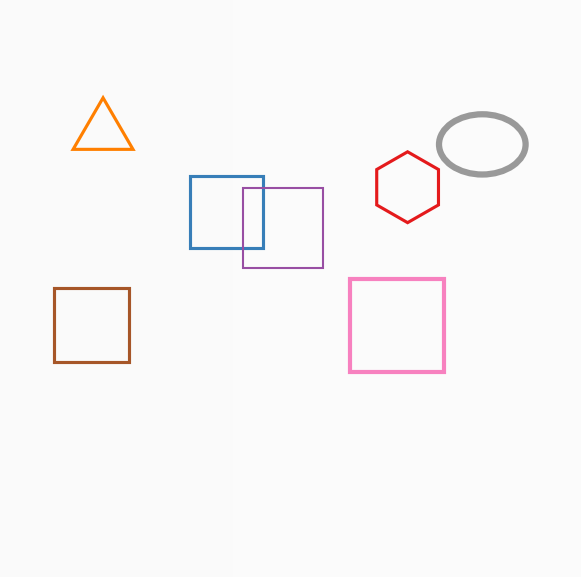[{"shape": "hexagon", "thickness": 1.5, "radius": 0.31, "center": [0.701, 0.675]}, {"shape": "square", "thickness": 1.5, "radius": 0.31, "center": [0.389, 0.632]}, {"shape": "square", "thickness": 1, "radius": 0.34, "center": [0.488, 0.604]}, {"shape": "triangle", "thickness": 1.5, "radius": 0.3, "center": [0.177, 0.77]}, {"shape": "square", "thickness": 1.5, "radius": 0.32, "center": [0.157, 0.436]}, {"shape": "square", "thickness": 2, "radius": 0.4, "center": [0.683, 0.436]}, {"shape": "oval", "thickness": 3, "radius": 0.37, "center": [0.83, 0.749]}]